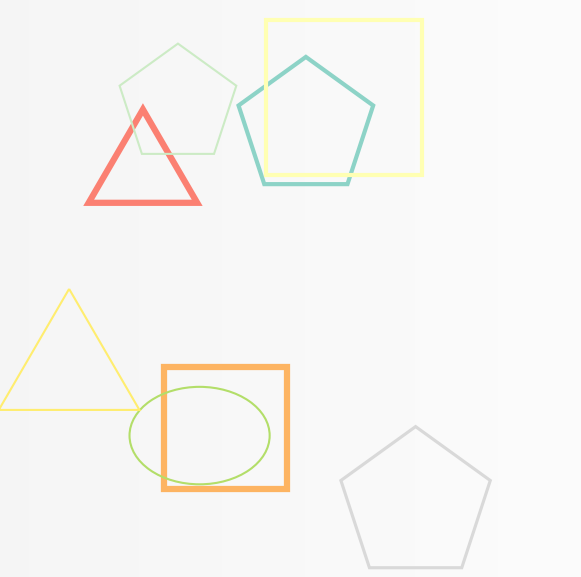[{"shape": "pentagon", "thickness": 2, "radius": 0.61, "center": [0.526, 0.779]}, {"shape": "square", "thickness": 2, "radius": 0.67, "center": [0.592, 0.83]}, {"shape": "triangle", "thickness": 3, "radius": 0.54, "center": [0.246, 0.702]}, {"shape": "square", "thickness": 3, "radius": 0.53, "center": [0.388, 0.258]}, {"shape": "oval", "thickness": 1, "radius": 0.6, "center": [0.343, 0.245]}, {"shape": "pentagon", "thickness": 1.5, "radius": 0.68, "center": [0.715, 0.125]}, {"shape": "pentagon", "thickness": 1, "radius": 0.53, "center": [0.306, 0.818]}, {"shape": "triangle", "thickness": 1, "radius": 0.7, "center": [0.119, 0.359]}]